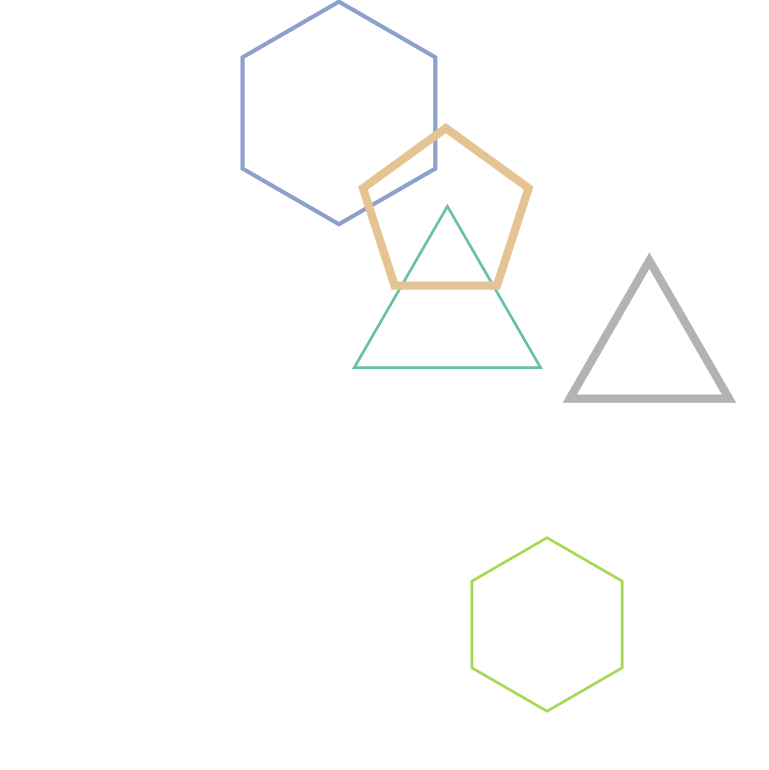[{"shape": "triangle", "thickness": 1, "radius": 0.7, "center": [0.581, 0.592]}, {"shape": "hexagon", "thickness": 1.5, "radius": 0.72, "center": [0.44, 0.853]}, {"shape": "hexagon", "thickness": 1, "radius": 0.56, "center": [0.71, 0.189]}, {"shape": "pentagon", "thickness": 3, "radius": 0.57, "center": [0.579, 0.721]}, {"shape": "triangle", "thickness": 3, "radius": 0.6, "center": [0.843, 0.542]}]